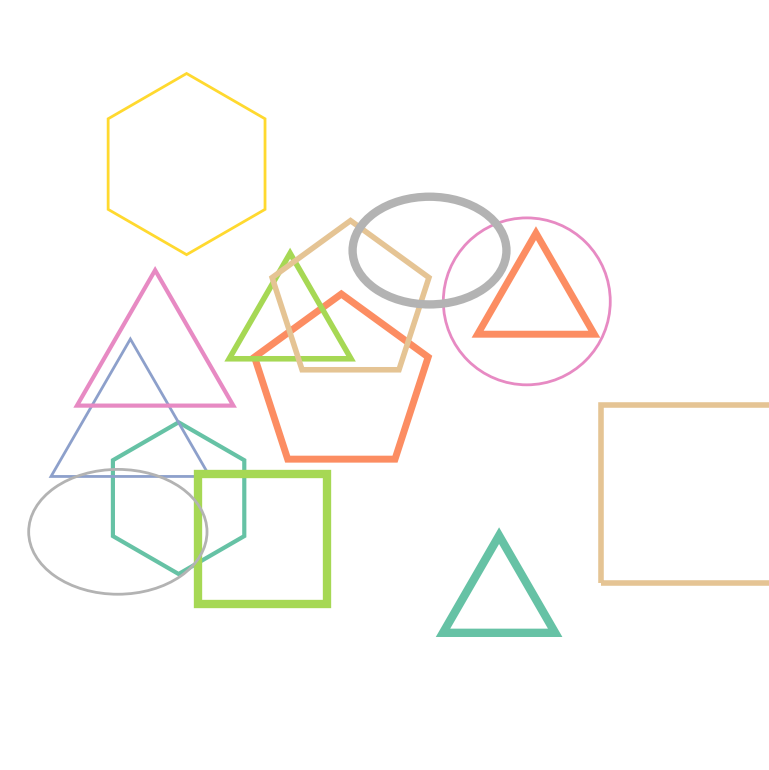[{"shape": "hexagon", "thickness": 1.5, "radius": 0.49, "center": [0.232, 0.353]}, {"shape": "triangle", "thickness": 3, "radius": 0.42, "center": [0.648, 0.22]}, {"shape": "pentagon", "thickness": 2.5, "radius": 0.59, "center": [0.443, 0.5]}, {"shape": "triangle", "thickness": 2.5, "radius": 0.44, "center": [0.696, 0.61]}, {"shape": "triangle", "thickness": 1, "radius": 0.59, "center": [0.169, 0.441]}, {"shape": "circle", "thickness": 1, "radius": 0.54, "center": [0.684, 0.609]}, {"shape": "triangle", "thickness": 1.5, "radius": 0.59, "center": [0.201, 0.532]}, {"shape": "triangle", "thickness": 2, "radius": 0.46, "center": [0.377, 0.58]}, {"shape": "square", "thickness": 3, "radius": 0.42, "center": [0.341, 0.3]}, {"shape": "hexagon", "thickness": 1, "radius": 0.59, "center": [0.242, 0.787]}, {"shape": "pentagon", "thickness": 2, "radius": 0.54, "center": [0.455, 0.606]}, {"shape": "square", "thickness": 2, "radius": 0.58, "center": [0.896, 0.359]}, {"shape": "oval", "thickness": 1, "radius": 0.58, "center": [0.153, 0.309]}, {"shape": "oval", "thickness": 3, "radius": 0.5, "center": [0.558, 0.675]}]